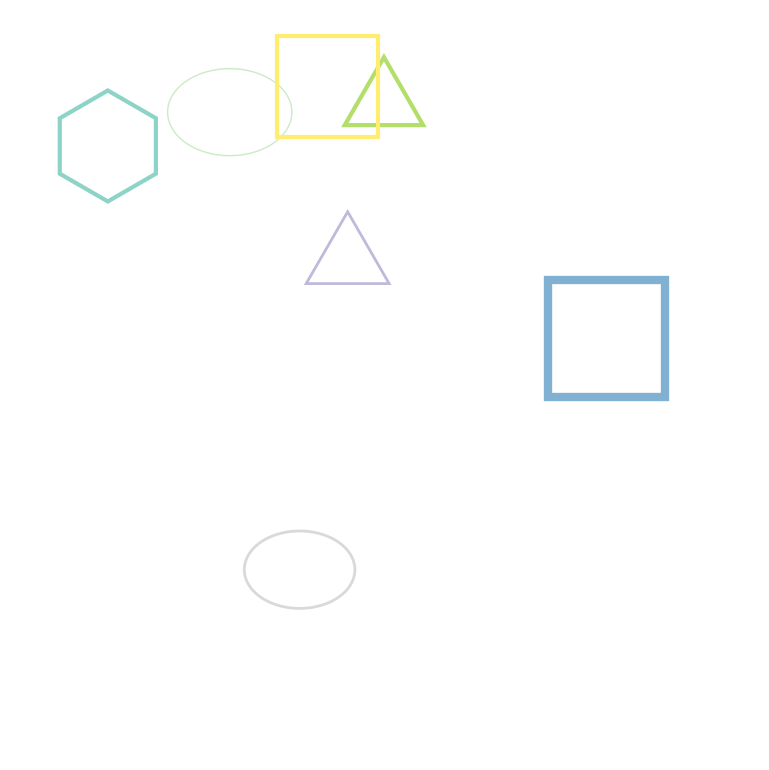[{"shape": "hexagon", "thickness": 1.5, "radius": 0.36, "center": [0.14, 0.81]}, {"shape": "triangle", "thickness": 1, "radius": 0.31, "center": [0.452, 0.663]}, {"shape": "square", "thickness": 3, "radius": 0.38, "center": [0.788, 0.56]}, {"shape": "triangle", "thickness": 1.5, "radius": 0.29, "center": [0.499, 0.867]}, {"shape": "oval", "thickness": 1, "radius": 0.36, "center": [0.389, 0.26]}, {"shape": "oval", "thickness": 0.5, "radius": 0.4, "center": [0.298, 0.854]}, {"shape": "square", "thickness": 1.5, "radius": 0.33, "center": [0.425, 0.888]}]